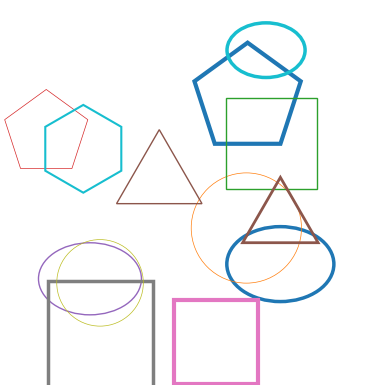[{"shape": "pentagon", "thickness": 3, "radius": 0.73, "center": [0.643, 0.744]}, {"shape": "oval", "thickness": 2.5, "radius": 0.7, "center": [0.728, 0.314]}, {"shape": "circle", "thickness": 0.5, "radius": 0.72, "center": [0.64, 0.408]}, {"shape": "square", "thickness": 1, "radius": 0.59, "center": [0.704, 0.628]}, {"shape": "pentagon", "thickness": 0.5, "radius": 0.57, "center": [0.12, 0.654]}, {"shape": "oval", "thickness": 1, "radius": 0.67, "center": [0.234, 0.276]}, {"shape": "triangle", "thickness": 2, "radius": 0.57, "center": [0.728, 0.426]}, {"shape": "triangle", "thickness": 1, "radius": 0.64, "center": [0.414, 0.535]}, {"shape": "square", "thickness": 3, "radius": 0.55, "center": [0.56, 0.113]}, {"shape": "square", "thickness": 2.5, "radius": 0.69, "center": [0.261, 0.133]}, {"shape": "circle", "thickness": 0.5, "radius": 0.56, "center": [0.26, 0.265]}, {"shape": "hexagon", "thickness": 1.5, "radius": 0.57, "center": [0.216, 0.614]}, {"shape": "oval", "thickness": 2.5, "radius": 0.51, "center": [0.691, 0.87]}]